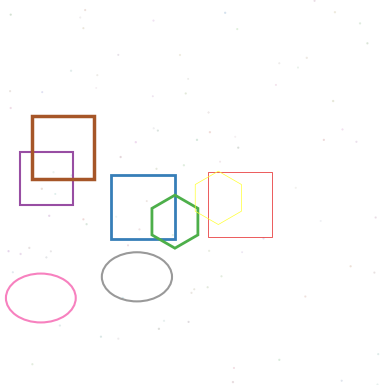[{"shape": "square", "thickness": 0.5, "radius": 0.42, "center": [0.623, 0.469]}, {"shape": "square", "thickness": 2, "radius": 0.41, "center": [0.371, 0.462]}, {"shape": "hexagon", "thickness": 2, "radius": 0.34, "center": [0.454, 0.424]}, {"shape": "square", "thickness": 1.5, "radius": 0.34, "center": [0.121, 0.535]}, {"shape": "hexagon", "thickness": 0.5, "radius": 0.35, "center": [0.567, 0.486]}, {"shape": "square", "thickness": 2.5, "radius": 0.4, "center": [0.164, 0.617]}, {"shape": "oval", "thickness": 1.5, "radius": 0.45, "center": [0.106, 0.226]}, {"shape": "oval", "thickness": 1.5, "radius": 0.46, "center": [0.356, 0.281]}]